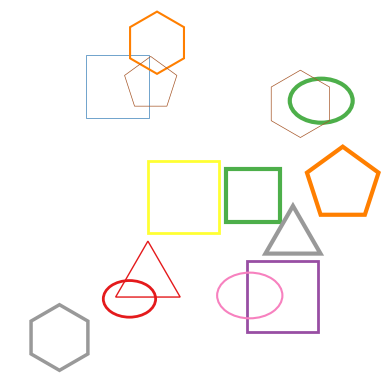[{"shape": "oval", "thickness": 2, "radius": 0.34, "center": [0.336, 0.224]}, {"shape": "triangle", "thickness": 1, "radius": 0.48, "center": [0.384, 0.277]}, {"shape": "square", "thickness": 0.5, "radius": 0.41, "center": [0.306, 0.776]}, {"shape": "square", "thickness": 3, "radius": 0.34, "center": [0.657, 0.493]}, {"shape": "oval", "thickness": 3, "radius": 0.41, "center": [0.834, 0.738]}, {"shape": "square", "thickness": 2, "radius": 0.46, "center": [0.734, 0.23]}, {"shape": "pentagon", "thickness": 3, "radius": 0.49, "center": [0.89, 0.521]}, {"shape": "hexagon", "thickness": 1.5, "radius": 0.4, "center": [0.408, 0.889]}, {"shape": "square", "thickness": 2, "radius": 0.46, "center": [0.476, 0.489]}, {"shape": "pentagon", "thickness": 0.5, "radius": 0.36, "center": [0.391, 0.782]}, {"shape": "hexagon", "thickness": 0.5, "radius": 0.44, "center": [0.78, 0.73]}, {"shape": "oval", "thickness": 1.5, "radius": 0.42, "center": [0.649, 0.233]}, {"shape": "hexagon", "thickness": 2.5, "radius": 0.43, "center": [0.154, 0.123]}, {"shape": "triangle", "thickness": 3, "radius": 0.41, "center": [0.761, 0.383]}]